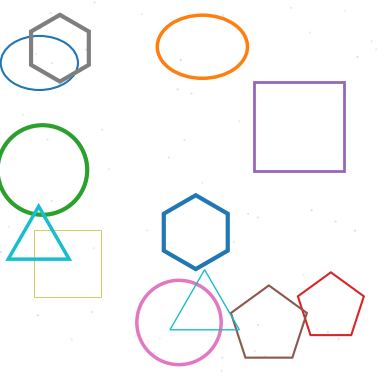[{"shape": "oval", "thickness": 1.5, "radius": 0.5, "center": [0.102, 0.836]}, {"shape": "hexagon", "thickness": 3, "radius": 0.48, "center": [0.508, 0.397]}, {"shape": "oval", "thickness": 2.5, "radius": 0.59, "center": [0.526, 0.879]}, {"shape": "circle", "thickness": 3, "radius": 0.58, "center": [0.11, 0.558]}, {"shape": "pentagon", "thickness": 1.5, "radius": 0.45, "center": [0.859, 0.203]}, {"shape": "square", "thickness": 2, "radius": 0.58, "center": [0.777, 0.672]}, {"shape": "pentagon", "thickness": 1.5, "radius": 0.52, "center": [0.698, 0.155]}, {"shape": "circle", "thickness": 2.5, "radius": 0.55, "center": [0.465, 0.162]}, {"shape": "hexagon", "thickness": 3, "radius": 0.43, "center": [0.156, 0.875]}, {"shape": "square", "thickness": 0.5, "radius": 0.43, "center": [0.175, 0.315]}, {"shape": "triangle", "thickness": 1, "radius": 0.52, "center": [0.532, 0.195]}, {"shape": "triangle", "thickness": 2.5, "radius": 0.46, "center": [0.1, 0.373]}]